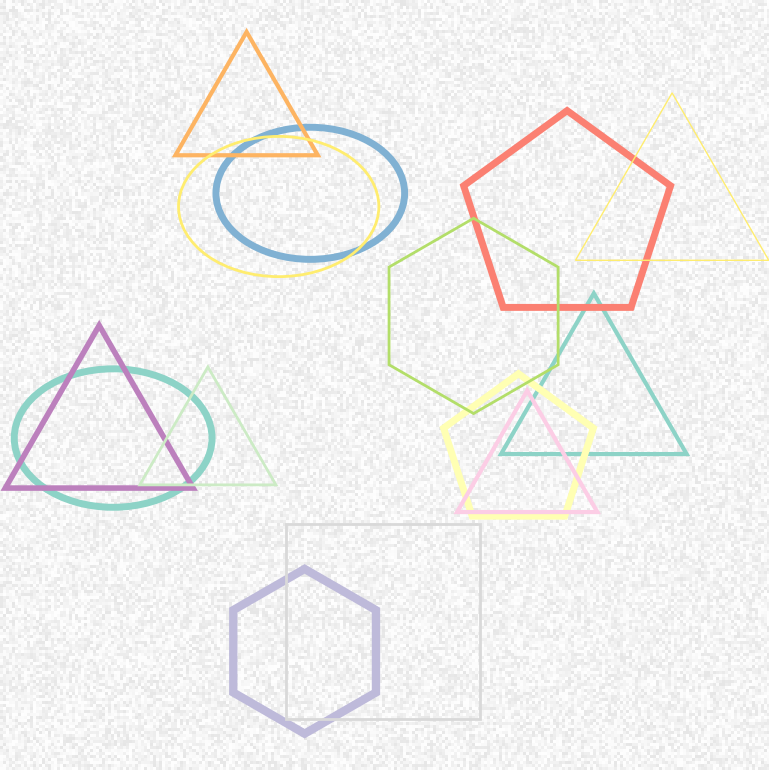[{"shape": "oval", "thickness": 2.5, "radius": 0.64, "center": [0.147, 0.431]}, {"shape": "triangle", "thickness": 1.5, "radius": 0.7, "center": [0.771, 0.48]}, {"shape": "pentagon", "thickness": 2.5, "radius": 0.51, "center": [0.673, 0.412]}, {"shape": "hexagon", "thickness": 3, "radius": 0.53, "center": [0.396, 0.154]}, {"shape": "pentagon", "thickness": 2.5, "radius": 0.71, "center": [0.737, 0.715]}, {"shape": "oval", "thickness": 2.5, "radius": 0.61, "center": [0.403, 0.749]}, {"shape": "triangle", "thickness": 1.5, "radius": 0.53, "center": [0.32, 0.852]}, {"shape": "hexagon", "thickness": 1, "radius": 0.63, "center": [0.615, 0.59]}, {"shape": "triangle", "thickness": 1.5, "radius": 0.53, "center": [0.685, 0.388]}, {"shape": "square", "thickness": 1, "radius": 0.63, "center": [0.498, 0.193]}, {"shape": "triangle", "thickness": 2, "radius": 0.7, "center": [0.129, 0.437]}, {"shape": "triangle", "thickness": 1, "radius": 0.51, "center": [0.27, 0.421]}, {"shape": "oval", "thickness": 1, "radius": 0.65, "center": [0.362, 0.732]}, {"shape": "triangle", "thickness": 0.5, "radius": 0.72, "center": [0.873, 0.734]}]